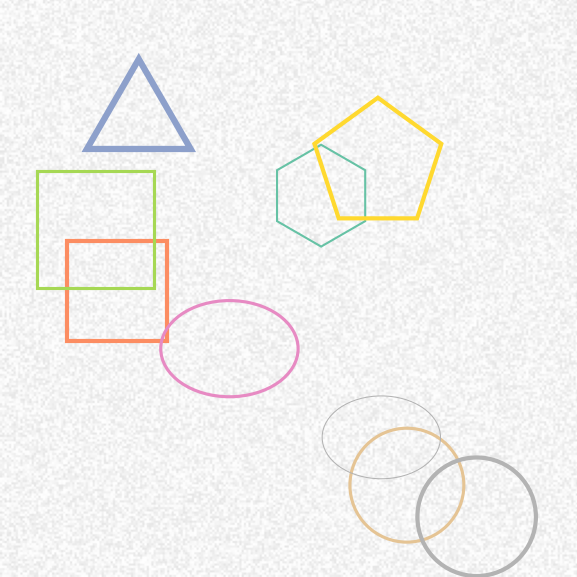[{"shape": "hexagon", "thickness": 1, "radius": 0.44, "center": [0.556, 0.66]}, {"shape": "square", "thickness": 2, "radius": 0.43, "center": [0.202, 0.496]}, {"shape": "triangle", "thickness": 3, "radius": 0.52, "center": [0.24, 0.793]}, {"shape": "oval", "thickness": 1.5, "radius": 0.59, "center": [0.397, 0.395]}, {"shape": "square", "thickness": 1.5, "radius": 0.51, "center": [0.165, 0.602]}, {"shape": "pentagon", "thickness": 2, "radius": 0.58, "center": [0.654, 0.714]}, {"shape": "circle", "thickness": 1.5, "radius": 0.49, "center": [0.705, 0.159]}, {"shape": "oval", "thickness": 0.5, "radius": 0.51, "center": [0.66, 0.242]}, {"shape": "circle", "thickness": 2, "radius": 0.51, "center": [0.825, 0.104]}]